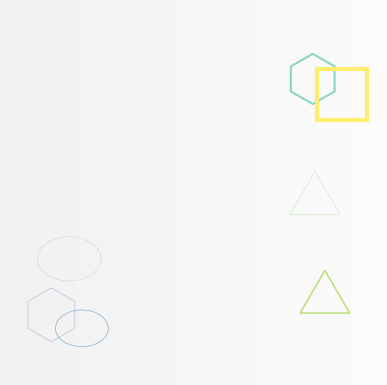[{"shape": "hexagon", "thickness": 1.5, "radius": 0.33, "center": [0.807, 0.795]}, {"shape": "hexagon", "thickness": 0.5, "radius": 0.35, "center": [0.133, 0.182]}, {"shape": "oval", "thickness": 0.5, "radius": 0.34, "center": [0.211, 0.147]}, {"shape": "triangle", "thickness": 1, "radius": 0.37, "center": [0.838, 0.224]}, {"shape": "oval", "thickness": 0.5, "radius": 0.41, "center": [0.179, 0.328]}, {"shape": "triangle", "thickness": 0.5, "radius": 0.38, "center": [0.813, 0.48]}, {"shape": "square", "thickness": 3, "radius": 0.33, "center": [0.883, 0.755]}]